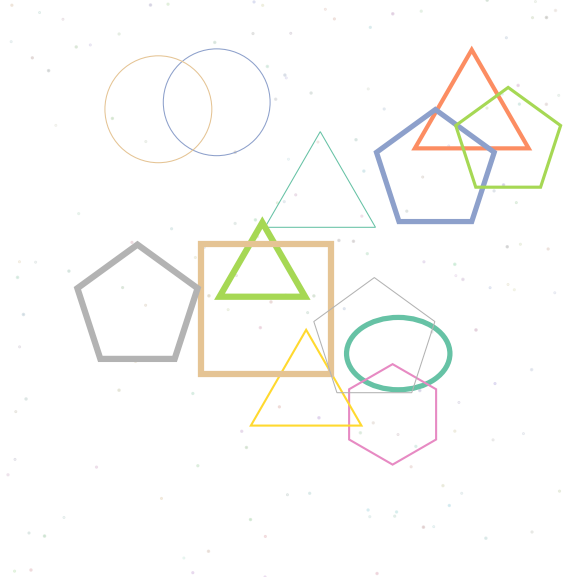[{"shape": "oval", "thickness": 2.5, "radius": 0.45, "center": [0.69, 0.387]}, {"shape": "triangle", "thickness": 0.5, "radius": 0.55, "center": [0.555, 0.661]}, {"shape": "triangle", "thickness": 2, "radius": 0.57, "center": [0.817, 0.799]}, {"shape": "pentagon", "thickness": 2.5, "radius": 0.54, "center": [0.754, 0.702]}, {"shape": "circle", "thickness": 0.5, "radius": 0.46, "center": [0.375, 0.822]}, {"shape": "hexagon", "thickness": 1, "radius": 0.43, "center": [0.68, 0.282]}, {"shape": "triangle", "thickness": 3, "radius": 0.43, "center": [0.454, 0.528]}, {"shape": "pentagon", "thickness": 1.5, "radius": 0.48, "center": [0.88, 0.752]}, {"shape": "triangle", "thickness": 1, "radius": 0.55, "center": [0.53, 0.317]}, {"shape": "square", "thickness": 3, "radius": 0.56, "center": [0.461, 0.465]}, {"shape": "circle", "thickness": 0.5, "radius": 0.46, "center": [0.274, 0.81]}, {"shape": "pentagon", "thickness": 0.5, "radius": 0.55, "center": [0.648, 0.408]}, {"shape": "pentagon", "thickness": 3, "radius": 0.55, "center": [0.238, 0.466]}]